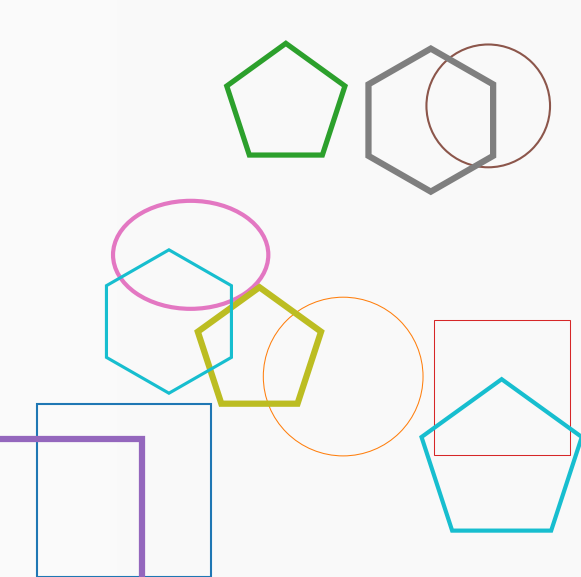[{"shape": "square", "thickness": 1, "radius": 0.75, "center": [0.213, 0.149]}, {"shape": "circle", "thickness": 0.5, "radius": 0.69, "center": [0.59, 0.347]}, {"shape": "pentagon", "thickness": 2.5, "radius": 0.53, "center": [0.492, 0.817]}, {"shape": "square", "thickness": 0.5, "radius": 0.58, "center": [0.864, 0.328]}, {"shape": "square", "thickness": 3, "radius": 0.64, "center": [0.116, 0.111]}, {"shape": "circle", "thickness": 1, "radius": 0.53, "center": [0.84, 0.816]}, {"shape": "oval", "thickness": 2, "radius": 0.67, "center": [0.328, 0.558]}, {"shape": "hexagon", "thickness": 3, "radius": 0.62, "center": [0.741, 0.791]}, {"shape": "pentagon", "thickness": 3, "radius": 0.56, "center": [0.446, 0.39]}, {"shape": "hexagon", "thickness": 1.5, "radius": 0.62, "center": [0.291, 0.442]}, {"shape": "pentagon", "thickness": 2, "radius": 0.72, "center": [0.863, 0.198]}]